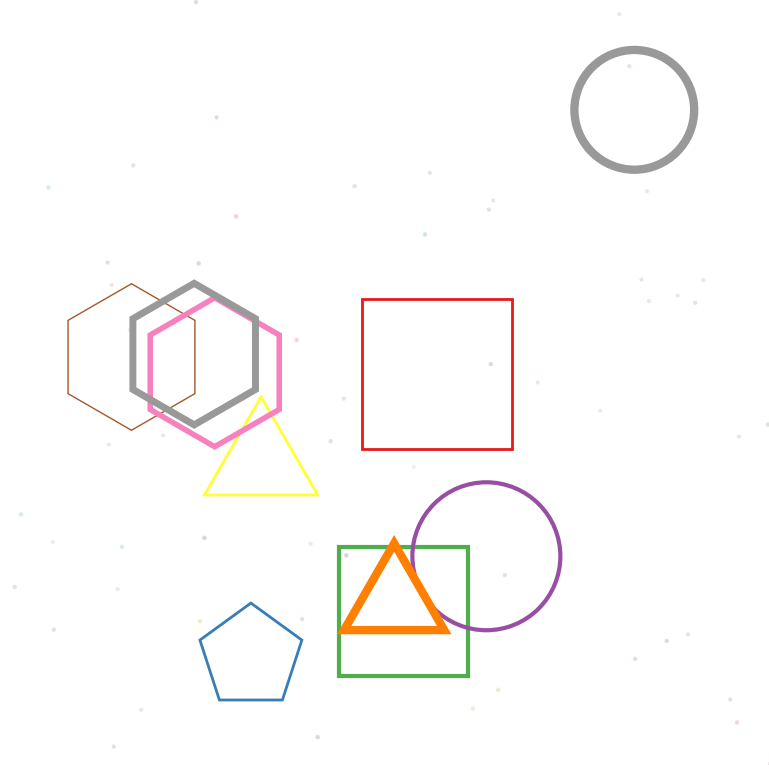[{"shape": "square", "thickness": 1, "radius": 0.49, "center": [0.567, 0.514]}, {"shape": "pentagon", "thickness": 1, "radius": 0.35, "center": [0.326, 0.147]}, {"shape": "square", "thickness": 1.5, "radius": 0.42, "center": [0.524, 0.206]}, {"shape": "circle", "thickness": 1.5, "radius": 0.48, "center": [0.632, 0.278]}, {"shape": "triangle", "thickness": 3, "radius": 0.38, "center": [0.512, 0.219]}, {"shape": "triangle", "thickness": 1, "radius": 0.42, "center": [0.339, 0.4]}, {"shape": "hexagon", "thickness": 0.5, "radius": 0.48, "center": [0.171, 0.536]}, {"shape": "hexagon", "thickness": 2, "radius": 0.48, "center": [0.279, 0.517]}, {"shape": "circle", "thickness": 3, "radius": 0.39, "center": [0.824, 0.857]}, {"shape": "hexagon", "thickness": 2.5, "radius": 0.46, "center": [0.252, 0.54]}]